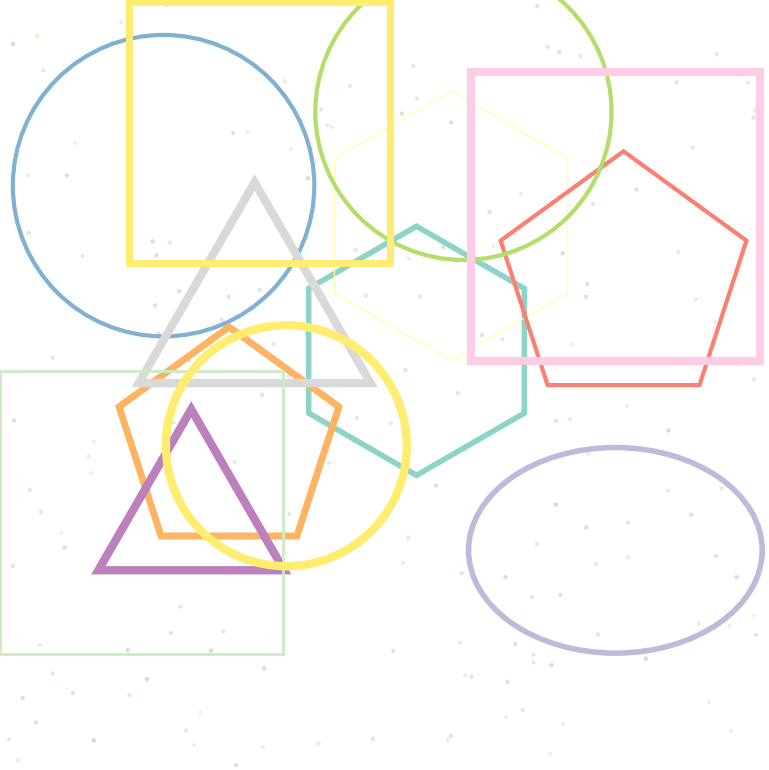[{"shape": "hexagon", "thickness": 2, "radius": 0.81, "center": [0.541, 0.544]}, {"shape": "hexagon", "thickness": 0.5, "radius": 0.87, "center": [0.586, 0.707]}, {"shape": "oval", "thickness": 2, "radius": 0.95, "center": [0.799, 0.285]}, {"shape": "pentagon", "thickness": 1.5, "radius": 0.84, "center": [0.81, 0.636]}, {"shape": "circle", "thickness": 1.5, "radius": 0.98, "center": [0.212, 0.759]}, {"shape": "pentagon", "thickness": 2.5, "radius": 0.75, "center": [0.297, 0.425]}, {"shape": "circle", "thickness": 1.5, "radius": 0.96, "center": [0.602, 0.855]}, {"shape": "square", "thickness": 3, "radius": 0.94, "center": [0.799, 0.718]}, {"shape": "triangle", "thickness": 3, "radius": 0.87, "center": [0.331, 0.589]}, {"shape": "triangle", "thickness": 3, "radius": 0.7, "center": [0.248, 0.329]}, {"shape": "square", "thickness": 1, "radius": 0.92, "center": [0.184, 0.334]}, {"shape": "circle", "thickness": 3, "radius": 0.78, "center": [0.372, 0.421]}, {"shape": "square", "thickness": 2.5, "radius": 0.85, "center": [0.337, 0.828]}]